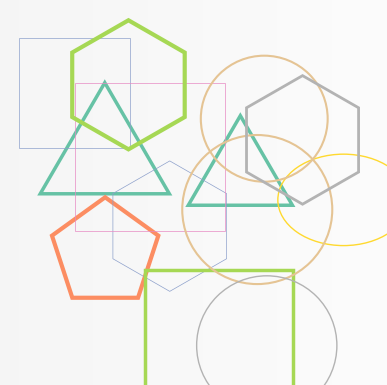[{"shape": "triangle", "thickness": 2.5, "radius": 0.96, "center": [0.27, 0.593]}, {"shape": "triangle", "thickness": 2.5, "radius": 0.78, "center": [0.62, 0.544]}, {"shape": "pentagon", "thickness": 3, "radius": 0.72, "center": [0.271, 0.343]}, {"shape": "hexagon", "thickness": 0.5, "radius": 0.85, "center": [0.438, 0.413]}, {"shape": "square", "thickness": 0.5, "radius": 0.72, "center": [0.192, 0.758]}, {"shape": "square", "thickness": 0.5, "radius": 0.96, "center": [0.387, 0.592]}, {"shape": "hexagon", "thickness": 3, "radius": 0.84, "center": [0.332, 0.78]}, {"shape": "square", "thickness": 2.5, "radius": 0.95, "center": [0.565, 0.108]}, {"shape": "oval", "thickness": 1, "radius": 0.85, "center": [0.887, 0.481]}, {"shape": "circle", "thickness": 1.5, "radius": 0.97, "center": [0.664, 0.456]}, {"shape": "circle", "thickness": 1.5, "radius": 0.82, "center": [0.682, 0.692]}, {"shape": "circle", "thickness": 1, "radius": 0.9, "center": [0.688, 0.103]}, {"shape": "hexagon", "thickness": 2, "radius": 0.83, "center": [0.781, 0.637]}]